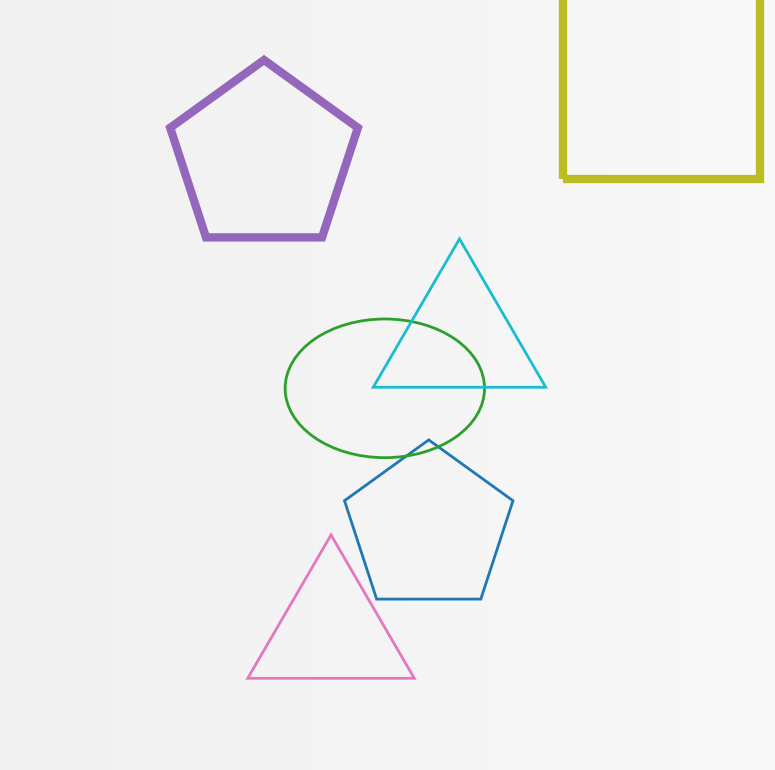[{"shape": "pentagon", "thickness": 1, "radius": 0.57, "center": [0.553, 0.314]}, {"shape": "oval", "thickness": 1, "radius": 0.64, "center": [0.497, 0.496]}, {"shape": "pentagon", "thickness": 3, "radius": 0.64, "center": [0.341, 0.795]}, {"shape": "triangle", "thickness": 1, "radius": 0.62, "center": [0.427, 0.181]}, {"shape": "square", "thickness": 3, "radius": 0.63, "center": [0.854, 0.894]}, {"shape": "triangle", "thickness": 1, "radius": 0.64, "center": [0.593, 0.561]}]